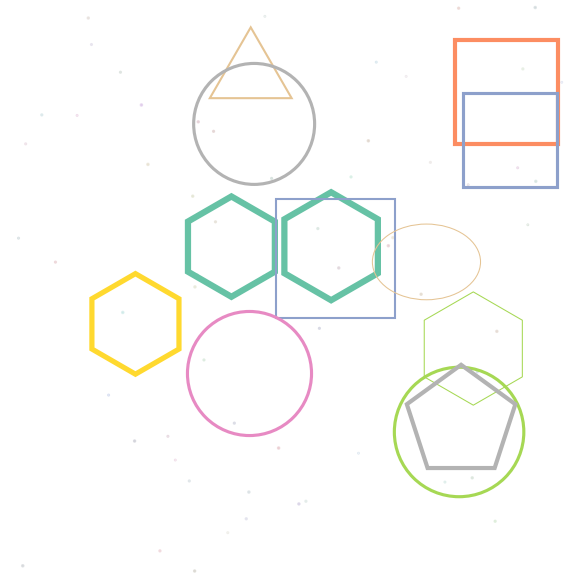[{"shape": "hexagon", "thickness": 3, "radius": 0.47, "center": [0.573, 0.573]}, {"shape": "hexagon", "thickness": 3, "radius": 0.43, "center": [0.401, 0.572]}, {"shape": "square", "thickness": 2, "radius": 0.45, "center": [0.877, 0.84]}, {"shape": "square", "thickness": 1, "radius": 0.51, "center": [0.581, 0.552]}, {"shape": "square", "thickness": 1.5, "radius": 0.41, "center": [0.884, 0.757]}, {"shape": "circle", "thickness": 1.5, "radius": 0.54, "center": [0.432, 0.352]}, {"shape": "hexagon", "thickness": 0.5, "radius": 0.49, "center": [0.82, 0.396]}, {"shape": "circle", "thickness": 1.5, "radius": 0.56, "center": [0.795, 0.251]}, {"shape": "hexagon", "thickness": 2.5, "radius": 0.44, "center": [0.235, 0.438]}, {"shape": "oval", "thickness": 0.5, "radius": 0.47, "center": [0.738, 0.546]}, {"shape": "triangle", "thickness": 1, "radius": 0.41, "center": [0.434, 0.87]}, {"shape": "circle", "thickness": 1.5, "radius": 0.52, "center": [0.44, 0.785]}, {"shape": "pentagon", "thickness": 2, "radius": 0.49, "center": [0.798, 0.269]}]